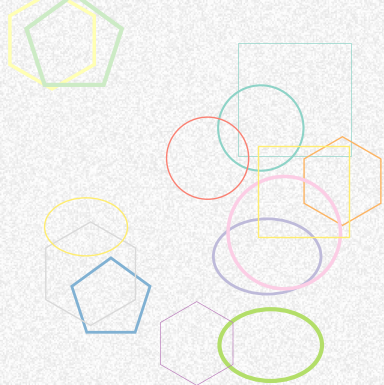[{"shape": "circle", "thickness": 1.5, "radius": 0.55, "center": [0.677, 0.667]}, {"shape": "square", "thickness": 0.5, "radius": 0.73, "center": [0.764, 0.742]}, {"shape": "hexagon", "thickness": 2.5, "radius": 0.63, "center": [0.135, 0.896]}, {"shape": "oval", "thickness": 2, "radius": 0.7, "center": [0.694, 0.334]}, {"shape": "circle", "thickness": 1, "radius": 0.53, "center": [0.539, 0.589]}, {"shape": "pentagon", "thickness": 2, "radius": 0.53, "center": [0.288, 0.223]}, {"shape": "hexagon", "thickness": 1, "radius": 0.58, "center": [0.89, 0.53]}, {"shape": "oval", "thickness": 3, "radius": 0.67, "center": [0.703, 0.104]}, {"shape": "circle", "thickness": 2.5, "radius": 0.73, "center": [0.738, 0.396]}, {"shape": "hexagon", "thickness": 1, "radius": 0.67, "center": [0.235, 0.289]}, {"shape": "hexagon", "thickness": 0.5, "radius": 0.54, "center": [0.511, 0.108]}, {"shape": "pentagon", "thickness": 3, "radius": 0.65, "center": [0.193, 0.885]}, {"shape": "oval", "thickness": 1, "radius": 0.54, "center": [0.223, 0.411]}, {"shape": "square", "thickness": 1, "radius": 0.59, "center": [0.788, 0.503]}]